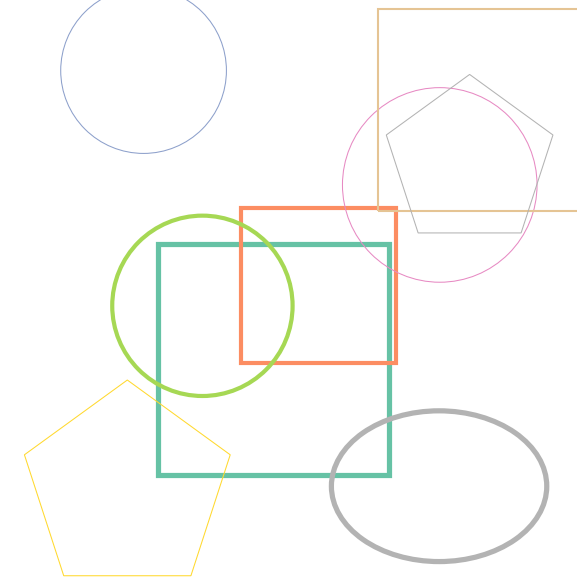[{"shape": "square", "thickness": 2.5, "radius": 1.0, "center": [0.474, 0.377]}, {"shape": "square", "thickness": 2, "radius": 0.67, "center": [0.552, 0.504]}, {"shape": "circle", "thickness": 0.5, "radius": 0.72, "center": [0.249, 0.877]}, {"shape": "circle", "thickness": 0.5, "radius": 0.84, "center": [0.761, 0.679]}, {"shape": "circle", "thickness": 2, "radius": 0.78, "center": [0.351, 0.47]}, {"shape": "pentagon", "thickness": 0.5, "radius": 0.94, "center": [0.22, 0.154]}, {"shape": "square", "thickness": 1, "radius": 0.87, "center": [0.83, 0.809]}, {"shape": "oval", "thickness": 2.5, "radius": 0.93, "center": [0.76, 0.157]}, {"shape": "pentagon", "thickness": 0.5, "radius": 0.76, "center": [0.813, 0.719]}]